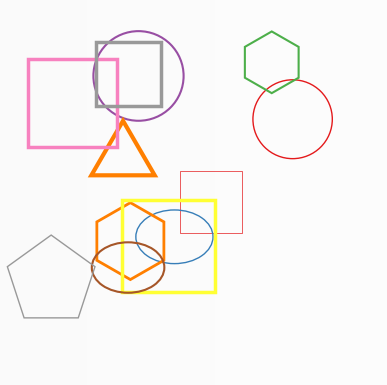[{"shape": "square", "thickness": 0.5, "radius": 0.4, "center": [0.544, 0.475]}, {"shape": "circle", "thickness": 1, "radius": 0.51, "center": [0.755, 0.69]}, {"shape": "oval", "thickness": 1, "radius": 0.5, "center": [0.45, 0.385]}, {"shape": "hexagon", "thickness": 1.5, "radius": 0.4, "center": [0.701, 0.838]}, {"shape": "circle", "thickness": 1.5, "radius": 0.58, "center": [0.357, 0.803]}, {"shape": "hexagon", "thickness": 2, "radius": 0.5, "center": [0.336, 0.374]}, {"shape": "triangle", "thickness": 3, "radius": 0.47, "center": [0.317, 0.592]}, {"shape": "square", "thickness": 2.5, "radius": 0.6, "center": [0.434, 0.36]}, {"shape": "oval", "thickness": 1.5, "radius": 0.47, "center": [0.331, 0.305]}, {"shape": "square", "thickness": 2.5, "radius": 0.57, "center": [0.187, 0.733]}, {"shape": "pentagon", "thickness": 1, "radius": 0.59, "center": [0.132, 0.271]}, {"shape": "square", "thickness": 2.5, "radius": 0.42, "center": [0.332, 0.807]}]